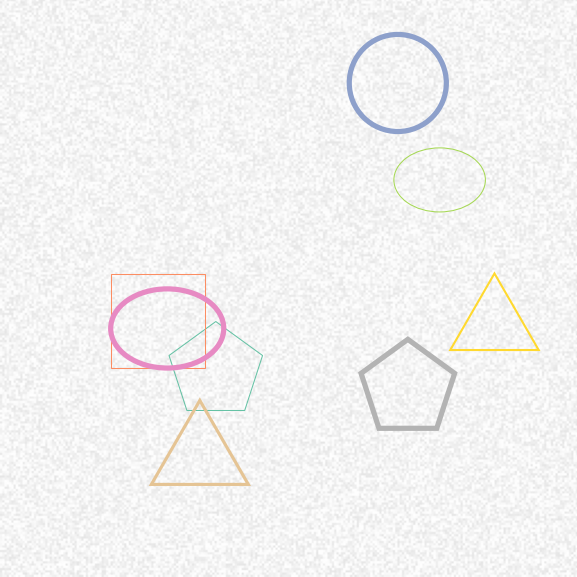[{"shape": "pentagon", "thickness": 0.5, "radius": 0.43, "center": [0.374, 0.357]}, {"shape": "square", "thickness": 0.5, "radius": 0.41, "center": [0.273, 0.443]}, {"shape": "circle", "thickness": 2.5, "radius": 0.42, "center": [0.689, 0.855]}, {"shape": "oval", "thickness": 2.5, "radius": 0.49, "center": [0.29, 0.43]}, {"shape": "oval", "thickness": 0.5, "radius": 0.4, "center": [0.761, 0.688]}, {"shape": "triangle", "thickness": 1, "radius": 0.44, "center": [0.856, 0.437]}, {"shape": "triangle", "thickness": 1.5, "radius": 0.48, "center": [0.346, 0.209]}, {"shape": "pentagon", "thickness": 2.5, "radius": 0.43, "center": [0.706, 0.326]}]